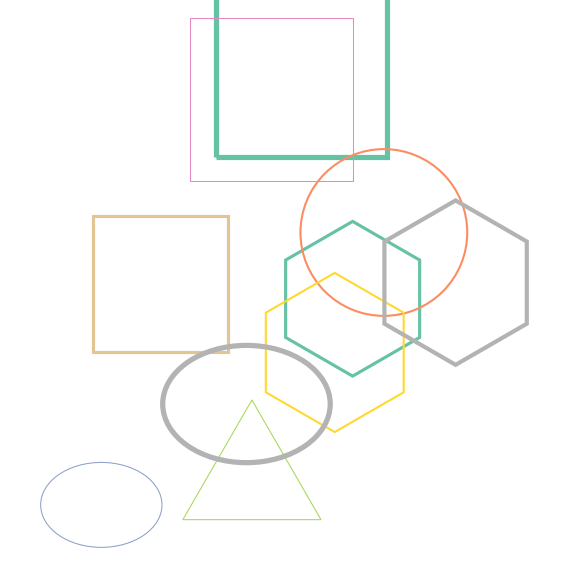[{"shape": "square", "thickness": 2.5, "radius": 0.74, "center": [0.522, 0.875]}, {"shape": "hexagon", "thickness": 1.5, "radius": 0.67, "center": [0.611, 0.482]}, {"shape": "circle", "thickness": 1, "radius": 0.72, "center": [0.665, 0.597]}, {"shape": "oval", "thickness": 0.5, "radius": 0.53, "center": [0.175, 0.125]}, {"shape": "square", "thickness": 0.5, "radius": 0.7, "center": [0.47, 0.827]}, {"shape": "triangle", "thickness": 0.5, "radius": 0.69, "center": [0.436, 0.168]}, {"shape": "hexagon", "thickness": 1, "radius": 0.69, "center": [0.58, 0.389]}, {"shape": "square", "thickness": 1.5, "radius": 0.59, "center": [0.278, 0.507]}, {"shape": "oval", "thickness": 2.5, "radius": 0.73, "center": [0.427, 0.3]}, {"shape": "hexagon", "thickness": 2, "radius": 0.71, "center": [0.789, 0.51]}]